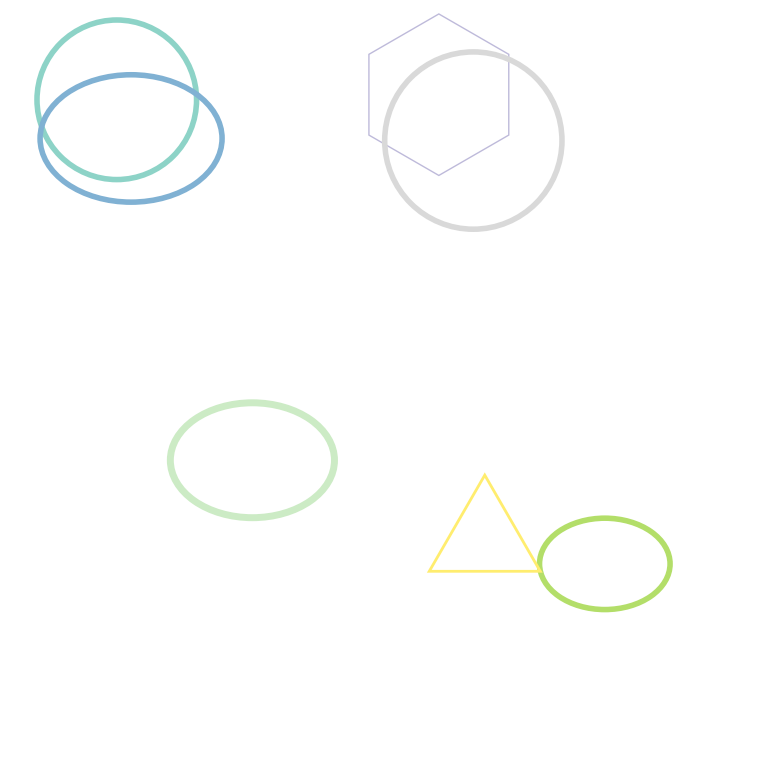[{"shape": "circle", "thickness": 2, "radius": 0.52, "center": [0.152, 0.87]}, {"shape": "hexagon", "thickness": 0.5, "radius": 0.52, "center": [0.57, 0.877]}, {"shape": "oval", "thickness": 2, "radius": 0.59, "center": [0.17, 0.82]}, {"shape": "oval", "thickness": 2, "radius": 0.42, "center": [0.785, 0.268]}, {"shape": "circle", "thickness": 2, "radius": 0.58, "center": [0.615, 0.817]}, {"shape": "oval", "thickness": 2.5, "radius": 0.53, "center": [0.328, 0.402]}, {"shape": "triangle", "thickness": 1, "radius": 0.42, "center": [0.63, 0.3]}]